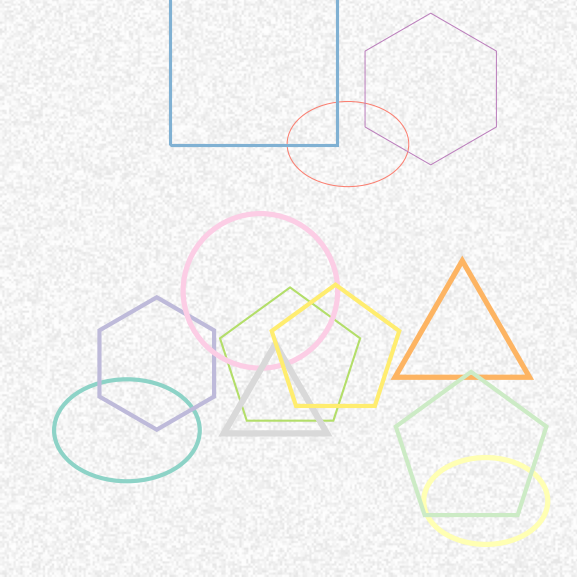[{"shape": "oval", "thickness": 2, "radius": 0.63, "center": [0.22, 0.254]}, {"shape": "oval", "thickness": 2.5, "radius": 0.54, "center": [0.841, 0.132]}, {"shape": "hexagon", "thickness": 2, "radius": 0.57, "center": [0.271, 0.37]}, {"shape": "oval", "thickness": 0.5, "radius": 0.53, "center": [0.603, 0.75]}, {"shape": "square", "thickness": 1.5, "radius": 0.73, "center": [0.439, 0.893]}, {"shape": "triangle", "thickness": 2.5, "radius": 0.67, "center": [0.8, 0.413]}, {"shape": "pentagon", "thickness": 1, "radius": 0.64, "center": [0.502, 0.374]}, {"shape": "circle", "thickness": 2.5, "radius": 0.67, "center": [0.451, 0.495]}, {"shape": "triangle", "thickness": 3, "radius": 0.52, "center": [0.477, 0.3]}, {"shape": "hexagon", "thickness": 0.5, "radius": 0.66, "center": [0.746, 0.845]}, {"shape": "pentagon", "thickness": 2, "radius": 0.69, "center": [0.816, 0.218]}, {"shape": "pentagon", "thickness": 2, "radius": 0.58, "center": [0.581, 0.39]}]